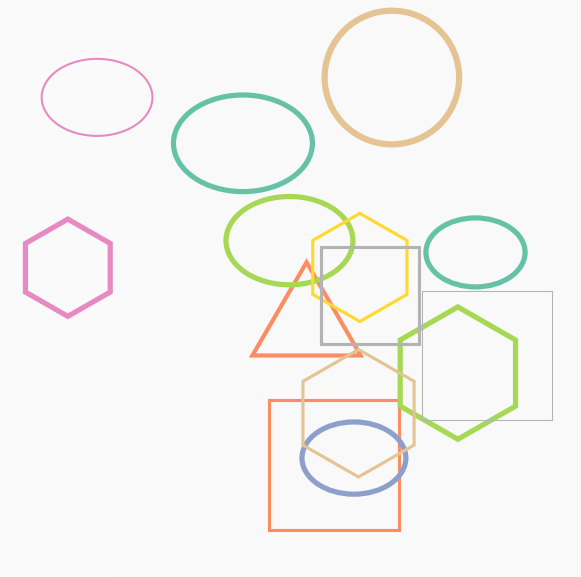[{"shape": "oval", "thickness": 2.5, "radius": 0.6, "center": [0.418, 0.751]}, {"shape": "oval", "thickness": 2.5, "radius": 0.43, "center": [0.818, 0.562]}, {"shape": "triangle", "thickness": 2, "radius": 0.54, "center": [0.527, 0.437]}, {"shape": "square", "thickness": 1.5, "radius": 0.56, "center": [0.575, 0.193]}, {"shape": "oval", "thickness": 2.5, "radius": 0.45, "center": [0.609, 0.206]}, {"shape": "hexagon", "thickness": 2.5, "radius": 0.42, "center": [0.117, 0.536]}, {"shape": "oval", "thickness": 1, "radius": 0.48, "center": [0.167, 0.831]}, {"shape": "oval", "thickness": 2.5, "radius": 0.55, "center": [0.498, 0.582]}, {"shape": "hexagon", "thickness": 2.5, "radius": 0.57, "center": [0.788, 0.353]}, {"shape": "hexagon", "thickness": 1.5, "radius": 0.47, "center": [0.619, 0.536]}, {"shape": "hexagon", "thickness": 1.5, "radius": 0.55, "center": [0.617, 0.284]}, {"shape": "circle", "thickness": 3, "radius": 0.58, "center": [0.674, 0.865]}, {"shape": "square", "thickness": 1.5, "radius": 0.42, "center": [0.637, 0.488]}, {"shape": "square", "thickness": 0.5, "radius": 0.56, "center": [0.838, 0.383]}]